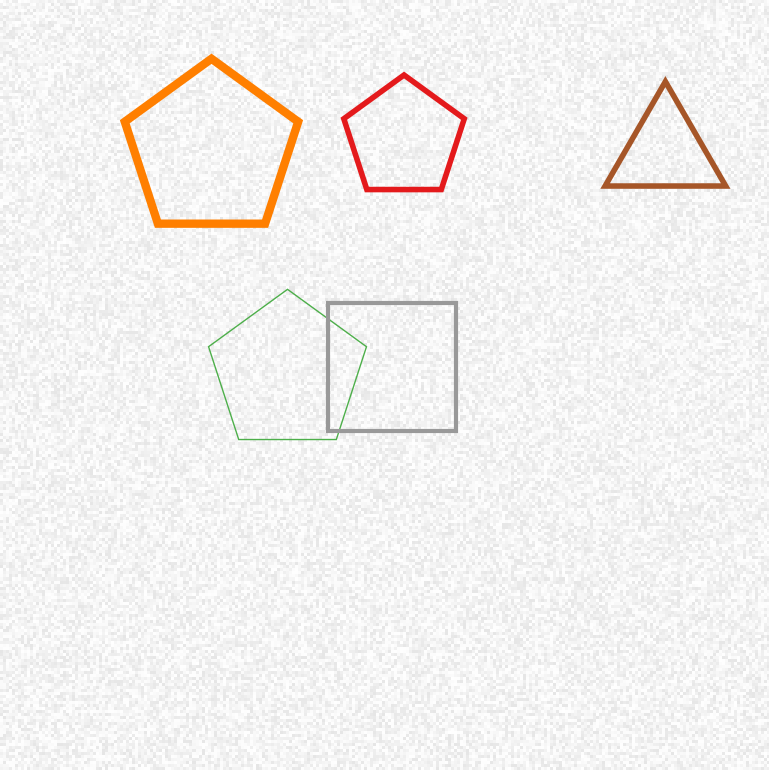[{"shape": "pentagon", "thickness": 2, "radius": 0.41, "center": [0.525, 0.82]}, {"shape": "pentagon", "thickness": 0.5, "radius": 0.54, "center": [0.373, 0.516]}, {"shape": "pentagon", "thickness": 3, "radius": 0.59, "center": [0.275, 0.805]}, {"shape": "triangle", "thickness": 2, "radius": 0.45, "center": [0.864, 0.804]}, {"shape": "square", "thickness": 1.5, "radius": 0.42, "center": [0.509, 0.524]}]